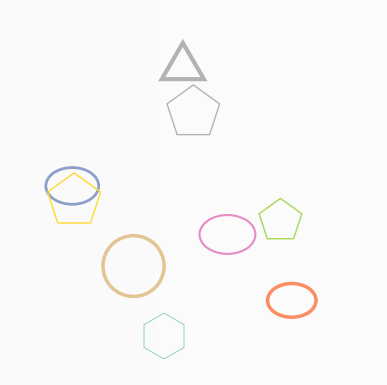[{"shape": "hexagon", "thickness": 0.5, "radius": 0.3, "center": [0.423, 0.127]}, {"shape": "oval", "thickness": 2.5, "radius": 0.31, "center": [0.753, 0.22]}, {"shape": "oval", "thickness": 2, "radius": 0.34, "center": [0.186, 0.517]}, {"shape": "oval", "thickness": 1.5, "radius": 0.36, "center": [0.587, 0.391]}, {"shape": "pentagon", "thickness": 1, "radius": 0.29, "center": [0.724, 0.427]}, {"shape": "pentagon", "thickness": 1, "radius": 0.36, "center": [0.191, 0.479]}, {"shape": "circle", "thickness": 2.5, "radius": 0.39, "center": [0.345, 0.309]}, {"shape": "pentagon", "thickness": 1, "radius": 0.36, "center": [0.499, 0.708]}, {"shape": "triangle", "thickness": 3, "radius": 0.31, "center": [0.472, 0.826]}]